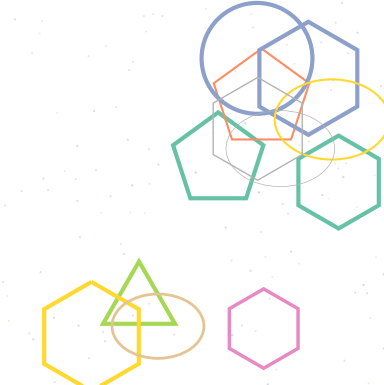[{"shape": "hexagon", "thickness": 3, "radius": 0.6, "center": [0.879, 0.527]}, {"shape": "pentagon", "thickness": 3, "radius": 0.62, "center": [0.567, 0.585]}, {"shape": "pentagon", "thickness": 1.5, "radius": 0.65, "center": [0.679, 0.743]}, {"shape": "circle", "thickness": 3, "radius": 0.72, "center": [0.668, 0.848]}, {"shape": "hexagon", "thickness": 3, "radius": 0.73, "center": [0.801, 0.797]}, {"shape": "hexagon", "thickness": 2.5, "radius": 0.52, "center": [0.685, 0.147]}, {"shape": "triangle", "thickness": 3, "radius": 0.54, "center": [0.361, 0.213]}, {"shape": "hexagon", "thickness": 3, "radius": 0.71, "center": [0.238, 0.126]}, {"shape": "oval", "thickness": 1.5, "radius": 0.74, "center": [0.862, 0.69]}, {"shape": "oval", "thickness": 2, "radius": 0.6, "center": [0.41, 0.153]}, {"shape": "hexagon", "thickness": 1, "radius": 0.67, "center": [0.669, 0.665]}, {"shape": "oval", "thickness": 0.5, "radius": 0.71, "center": [0.728, 0.614]}]